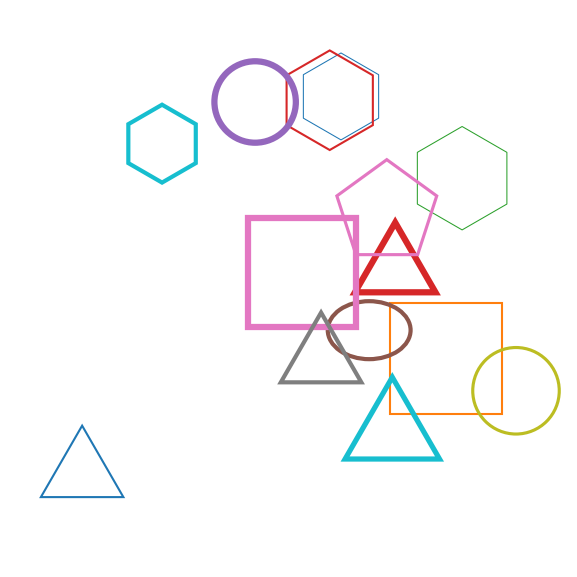[{"shape": "hexagon", "thickness": 0.5, "radius": 0.38, "center": [0.59, 0.832]}, {"shape": "triangle", "thickness": 1, "radius": 0.41, "center": [0.142, 0.18]}, {"shape": "square", "thickness": 1, "radius": 0.48, "center": [0.772, 0.378]}, {"shape": "hexagon", "thickness": 0.5, "radius": 0.45, "center": [0.8, 0.691]}, {"shape": "triangle", "thickness": 3, "radius": 0.4, "center": [0.684, 0.533]}, {"shape": "hexagon", "thickness": 1, "radius": 0.43, "center": [0.571, 0.826]}, {"shape": "circle", "thickness": 3, "radius": 0.35, "center": [0.442, 0.823]}, {"shape": "oval", "thickness": 2, "radius": 0.36, "center": [0.639, 0.427]}, {"shape": "pentagon", "thickness": 1.5, "radius": 0.45, "center": [0.67, 0.632]}, {"shape": "square", "thickness": 3, "radius": 0.47, "center": [0.522, 0.527]}, {"shape": "triangle", "thickness": 2, "radius": 0.4, "center": [0.556, 0.377]}, {"shape": "circle", "thickness": 1.5, "radius": 0.37, "center": [0.894, 0.322]}, {"shape": "hexagon", "thickness": 2, "radius": 0.34, "center": [0.281, 0.75]}, {"shape": "triangle", "thickness": 2.5, "radius": 0.47, "center": [0.679, 0.251]}]